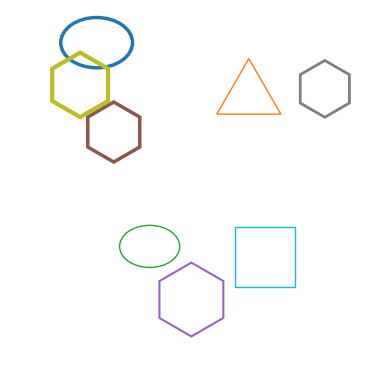[{"shape": "oval", "thickness": 2.5, "radius": 0.47, "center": [0.251, 0.889]}, {"shape": "triangle", "thickness": 1, "radius": 0.48, "center": [0.646, 0.752]}, {"shape": "oval", "thickness": 1, "radius": 0.39, "center": [0.389, 0.36]}, {"shape": "hexagon", "thickness": 1.5, "radius": 0.48, "center": [0.497, 0.222]}, {"shape": "hexagon", "thickness": 2.5, "radius": 0.39, "center": [0.296, 0.657]}, {"shape": "hexagon", "thickness": 2, "radius": 0.37, "center": [0.844, 0.769]}, {"shape": "hexagon", "thickness": 3, "radius": 0.42, "center": [0.208, 0.78]}, {"shape": "square", "thickness": 1, "radius": 0.39, "center": [0.688, 0.333]}]